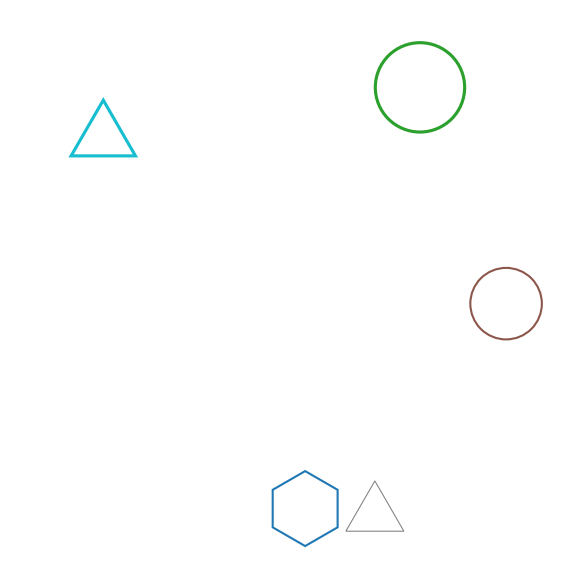[{"shape": "hexagon", "thickness": 1, "radius": 0.32, "center": [0.528, 0.118]}, {"shape": "circle", "thickness": 1.5, "radius": 0.39, "center": [0.727, 0.848]}, {"shape": "circle", "thickness": 1, "radius": 0.31, "center": [0.876, 0.473]}, {"shape": "triangle", "thickness": 0.5, "radius": 0.29, "center": [0.649, 0.108]}, {"shape": "triangle", "thickness": 1.5, "radius": 0.32, "center": [0.179, 0.761]}]